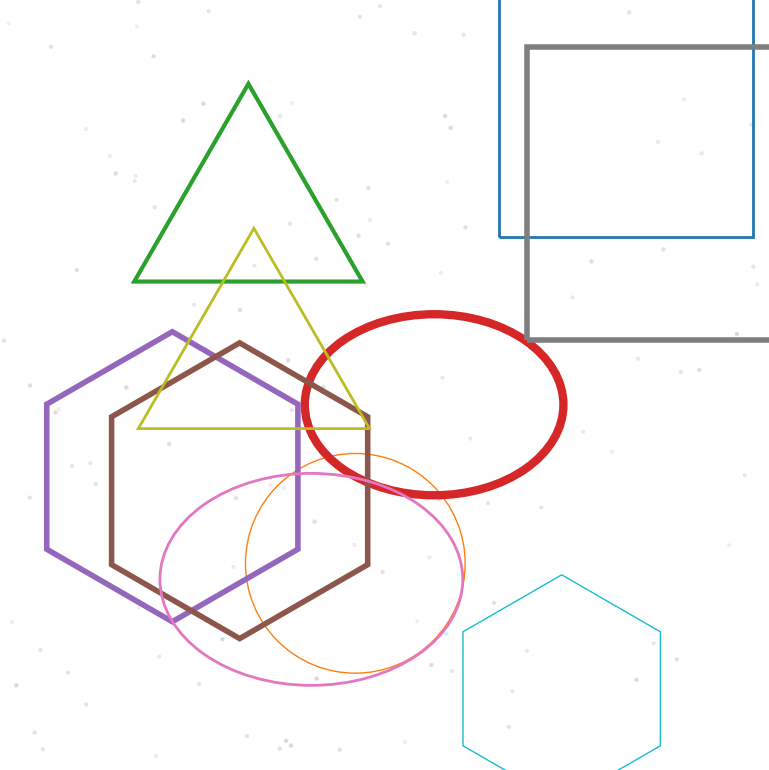[{"shape": "square", "thickness": 1, "radius": 0.82, "center": [0.813, 0.856]}, {"shape": "circle", "thickness": 0.5, "radius": 0.71, "center": [0.461, 0.268]}, {"shape": "triangle", "thickness": 1.5, "radius": 0.86, "center": [0.323, 0.72]}, {"shape": "oval", "thickness": 3, "radius": 0.84, "center": [0.564, 0.474]}, {"shape": "hexagon", "thickness": 2, "radius": 0.94, "center": [0.224, 0.381]}, {"shape": "hexagon", "thickness": 2, "radius": 0.96, "center": [0.311, 0.363]}, {"shape": "oval", "thickness": 1, "radius": 0.98, "center": [0.404, 0.248]}, {"shape": "square", "thickness": 2, "radius": 0.95, "center": [0.874, 0.749]}, {"shape": "triangle", "thickness": 1, "radius": 0.87, "center": [0.33, 0.53]}, {"shape": "hexagon", "thickness": 0.5, "radius": 0.74, "center": [0.729, 0.105]}]